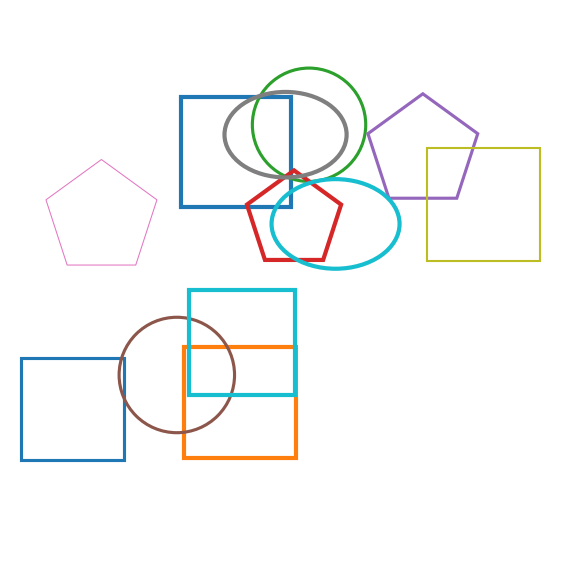[{"shape": "square", "thickness": 1.5, "radius": 0.44, "center": [0.125, 0.291]}, {"shape": "square", "thickness": 2, "radius": 0.48, "center": [0.408, 0.737]}, {"shape": "square", "thickness": 2, "radius": 0.48, "center": [0.416, 0.302]}, {"shape": "circle", "thickness": 1.5, "radius": 0.49, "center": [0.535, 0.783]}, {"shape": "pentagon", "thickness": 2, "radius": 0.43, "center": [0.509, 0.618]}, {"shape": "pentagon", "thickness": 1.5, "radius": 0.5, "center": [0.732, 0.737]}, {"shape": "circle", "thickness": 1.5, "radius": 0.5, "center": [0.306, 0.35]}, {"shape": "pentagon", "thickness": 0.5, "radius": 0.51, "center": [0.176, 0.622]}, {"shape": "oval", "thickness": 2, "radius": 0.53, "center": [0.494, 0.766]}, {"shape": "square", "thickness": 1, "radius": 0.49, "center": [0.837, 0.645]}, {"shape": "oval", "thickness": 2, "radius": 0.55, "center": [0.581, 0.611]}, {"shape": "square", "thickness": 2, "radius": 0.46, "center": [0.419, 0.406]}]